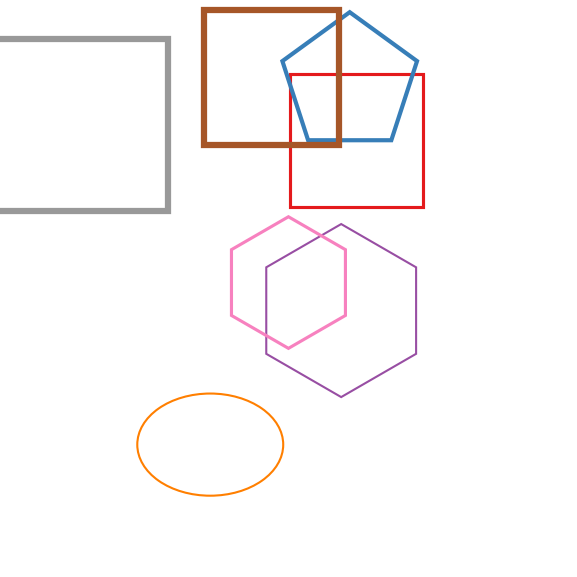[{"shape": "square", "thickness": 1.5, "radius": 0.58, "center": [0.617, 0.757]}, {"shape": "pentagon", "thickness": 2, "radius": 0.61, "center": [0.606, 0.855]}, {"shape": "hexagon", "thickness": 1, "radius": 0.75, "center": [0.591, 0.461]}, {"shape": "oval", "thickness": 1, "radius": 0.63, "center": [0.364, 0.229]}, {"shape": "square", "thickness": 3, "radius": 0.58, "center": [0.47, 0.865]}, {"shape": "hexagon", "thickness": 1.5, "radius": 0.57, "center": [0.499, 0.51]}, {"shape": "square", "thickness": 3, "radius": 0.75, "center": [0.142, 0.783]}]